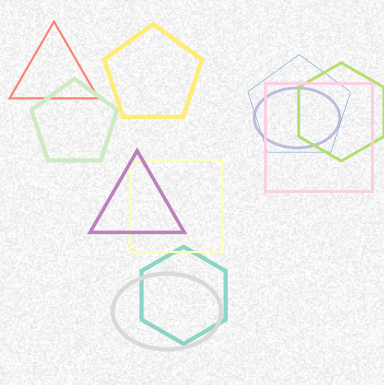[{"shape": "hexagon", "thickness": 3, "radius": 0.63, "center": [0.477, 0.233]}, {"shape": "square", "thickness": 1.5, "radius": 0.6, "center": [0.458, 0.464]}, {"shape": "oval", "thickness": 2, "radius": 0.56, "center": [0.771, 0.694]}, {"shape": "triangle", "thickness": 1.5, "radius": 0.66, "center": [0.14, 0.811]}, {"shape": "pentagon", "thickness": 0.5, "radius": 0.7, "center": [0.777, 0.718]}, {"shape": "hexagon", "thickness": 2, "radius": 0.64, "center": [0.886, 0.709]}, {"shape": "square", "thickness": 2, "radius": 0.7, "center": [0.827, 0.644]}, {"shape": "oval", "thickness": 3, "radius": 0.7, "center": [0.434, 0.191]}, {"shape": "triangle", "thickness": 2.5, "radius": 0.71, "center": [0.356, 0.467]}, {"shape": "pentagon", "thickness": 3, "radius": 0.59, "center": [0.193, 0.678]}, {"shape": "pentagon", "thickness": 3, "radius": 0.67, "center": [0.398, 0.804]}]